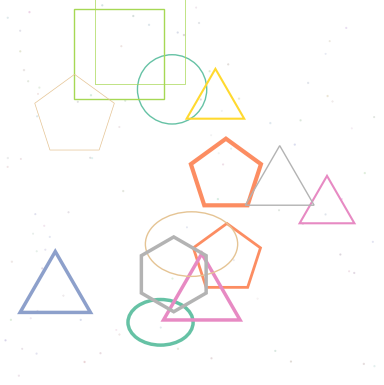[{"shape": "circle", "thickness": 1, "radius": 0.45, "center": [0.447, 0.768]}, {"shape": "oval", "thickness": 2.5, "radius": 0.42, "center": [0.417, 0.163]}, {"shape": "pentagon", "thickness": 2, "radius": 0.46, "center": [0.589, 0.328]}, {"shape": "pentagon", "thickness": 3, "radius": 0.48, "center": [0.587, 0.544]}, {"shape": "triangle", "thickness": 2.5, "radius": 0.53, "center": [0.144, 0.241]}, {"shape": "triangle", "thickness": 2.5, "radius": 0.57, "center": [0.524, 0.226]}, {"shape": "triangle", "thickness": 1.5, "radius": 0.41, "center": [0.849, 0.461]}, {"shape": "square", "thickness": 1, "radius": 0.59, "center": [0.309, 0.86]}, {"shape": "square", "thickness": 0.5, "radius": 0.59, "center": [0.364, 0.899]}, {"shape": "triangle", "thickness": 1.5, "radius": 0.43, "center": [0.56, 0.735]}, {"shape": "pentagon", "thickness": 0.5, "radius": 0.54, "center": [0.194, 0.698]}, {"shape": "oval", "thickness": 1, "radius": 0.6, "center": [0.497, 0.366]}, {"shape": "triangle", "thickness": 1, "radius": 0.52, "center": [0.727, 0.519]}, {"shape": "hexagon", "thickness": 2.5, "radius": 0.49, "center": [0.451, 0.287]}]